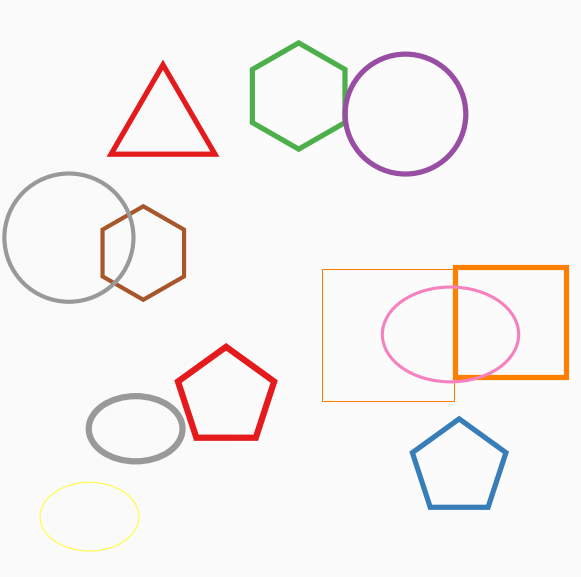[{"shape": "pentagon", "thickness": 3, "radius": 0.43, "center": [0.389, 0.312]}, {"shape": "triangle", "thickness": 2.5, "radius": 0.52, "center": [0.28, 0.784]}, {"shape": "pentagon", "thickness": 2.5, "radius": 0.42, "center": [0.79, 0.189]}, {"shape": "hexagon", "thickness": 2.5, "radius": 0.46, "center": [0.514, 0.833]}, {"shape": "circle", "thickness": 2.5, "radius": 0.52, "center": [0.698, 0.802]}, {"shape": "square", "thickness": 0.5, "radius": 0.57, "center": [0.668, 0.419]}, {"shape": "square", "thickness": 2.5, "radius": 0.48, "center": [0.878, 0.442]}, {"shape": "oval", "thickness": 0.5, "radius": 0.43, "center": [0.154, 0.104]}, {"shape": "hexagon", "thickness": 2, "radius": 0.4, "center": [0.247, 0.561]}, {"shape": "oval", "thickness": 1.5, "radius": 0.59, "center": [0.775, 0.42]}, {"shape": "circle", "thickness": 2, "radius": 0.56, "center": [0.119, 0.588]}, {"shape": "oval", "thickness": 3, "radius": 0.4, "center": [0.233, 0.257]}]